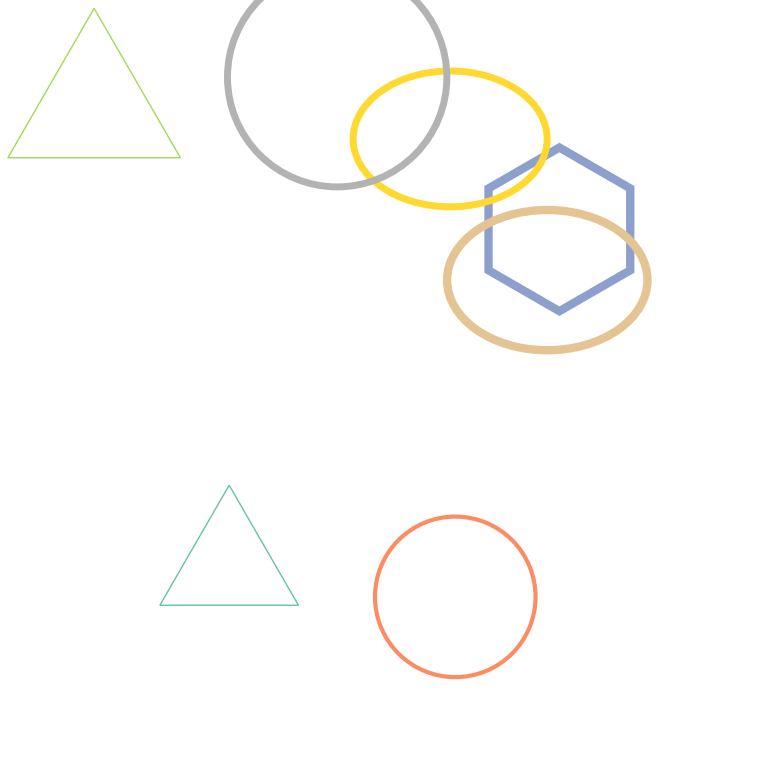[{"shape": "triangle", "thickness": 0.5, "radius": 0.52, "center": [0.298, 0.266]}, {"shape": "circle", "thickness": 1.5, "radius": 0.52, "center": [0.591, 0.225]}, {"shape": "hexagon", "thickness": 3, "radius": 0.53, "center": [0.726, 0.702]}, {"shape": "triangle", "thickness": 0.5, "radius": 0.65, "center": [0.122, 0.86]}, {"shape": "oval", "thickness": 2.5, "radius": 0.63, "center": [0.585, 0.82]}, {"shape": "oval", "thickness": 3, "radius": 0.65, "center": [0.711, 0.636]}, {"shape": "circle", "thickness": 2.5, "radius": 0.71, "center": [0.438, 0.9]}]